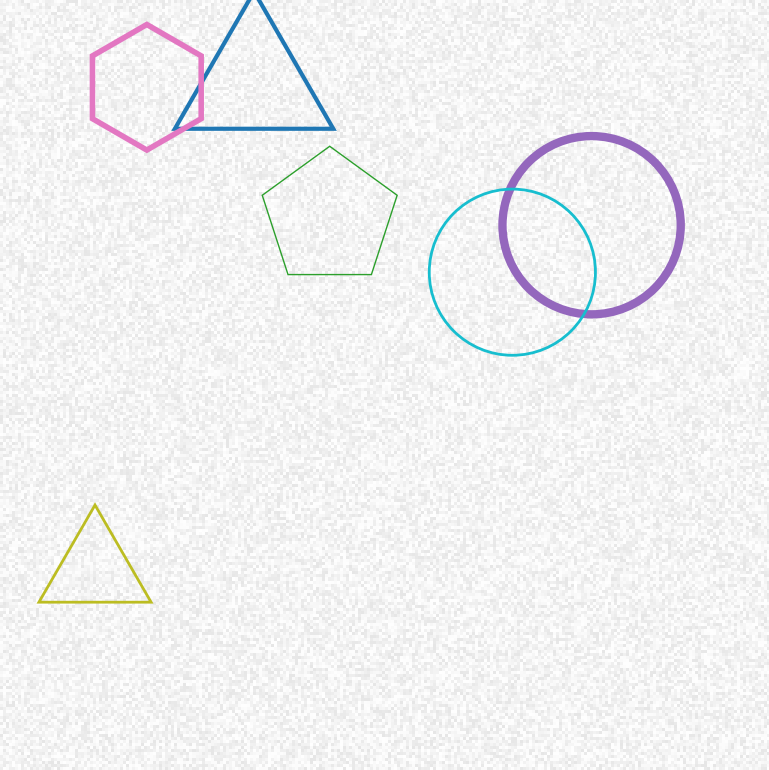[{"shape": "triangle", "thickness": 1.5, "radius": 0.59, "center": [0.33, 0.892]}, {"shape": "pentagon", "thickness": 0.5, "radius": 0.46, "center": [0.428, 0.718]}, {"shape": "circle", "thickness": 3, "radius": 0.58, "center": [0.768, 0.708]}, {"shape": "hexagon", "thickness": 2, "radius": 0.41, "center": [0.191, 0.887]}, {"shape": "triangle", "thickness": 1, "radius": 0.42, "center": [0.123, 0.26]}, {"shape": "circle", "thickness": 1, "radius": 0.54, "center": [0.665, 0.647]}]